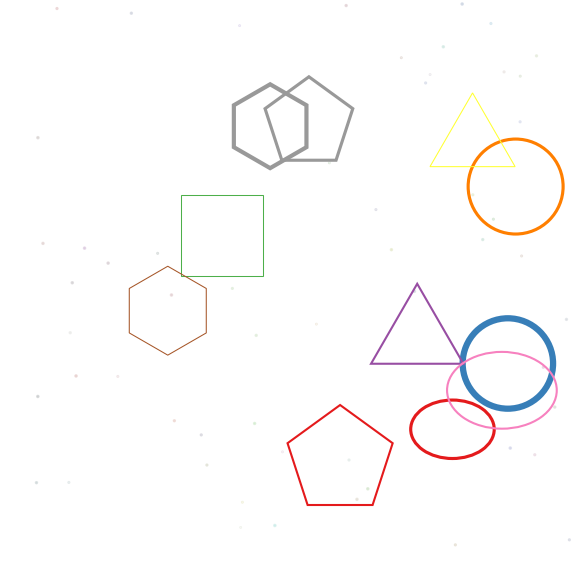[{"shape": "oval", "thickness": 1.5, "radius": 0.36, "center": [0.783, 0.256]}, {"shape": "pentagon", "thickness": 1, "radius": 0.48, "center": [0.589, 0.202]}, {"shape": "circle", "thickness": 3, "radius": 0.39, "center": [0.879, 0.37]}, {"shape": "square", "thickness": 0.5, "radius": 0.35, "center": [0.385, 0.592]}, {"shape": "triangle", "thickness": 1, "radius": 0.46, "center": [0.722, 0.415]}, {"shape": "circle", "thickness": 1.5, "radius": 0.41, "center": [0.893, 0.676]}, {"shape": "triangle", "thickness": 0.5, "radius": 0.43, "center": [0.818, 0.753]}, {"shape": "hexagon", "thickness": 0.5, "radius": 0.38, "center": [0.291, 0.461]}, {"shape": "oval", "thickness": 1, "radius": 0.47, "center": [0.869, 0.323]}, {"shape": "pentagon", "thickness": 1.5, "radius": 0.4, "center": [0.535, 0.786]}, {"shape": "hexagon", "thickness": 2, "radius": 0.36, "center": [0.468, 0.781]}]